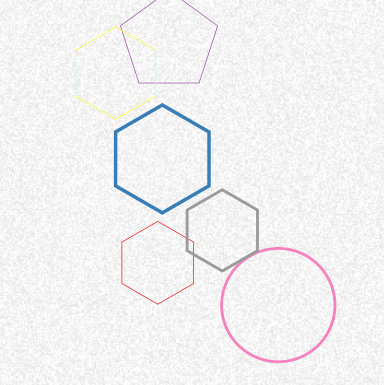[{"shape": "hexagon", "thickness": 0.5, "radius": 0.54, "center": [0.41, 0.317]}, {"shape": "hexagon", "thickness": 2.5, "radius": 0.7, "center": [0.422, 0.587]}, {"shape": "pentagon", "thickness": 0.5, "radius": 0.66, "center": [0.439, 0.892]}, {"shape": "hexagon", "thickness": 0.5, "radius": 0.6, "center": [0.3, 0.81]}, {"shape": "circle", "thickness": 2, "radius": 0.74, "center": [0.723, 0.208]}, {"shape": "hexagon", "thickness": 2, "radius": 0.53, "center": [0.577, 0.402]}]